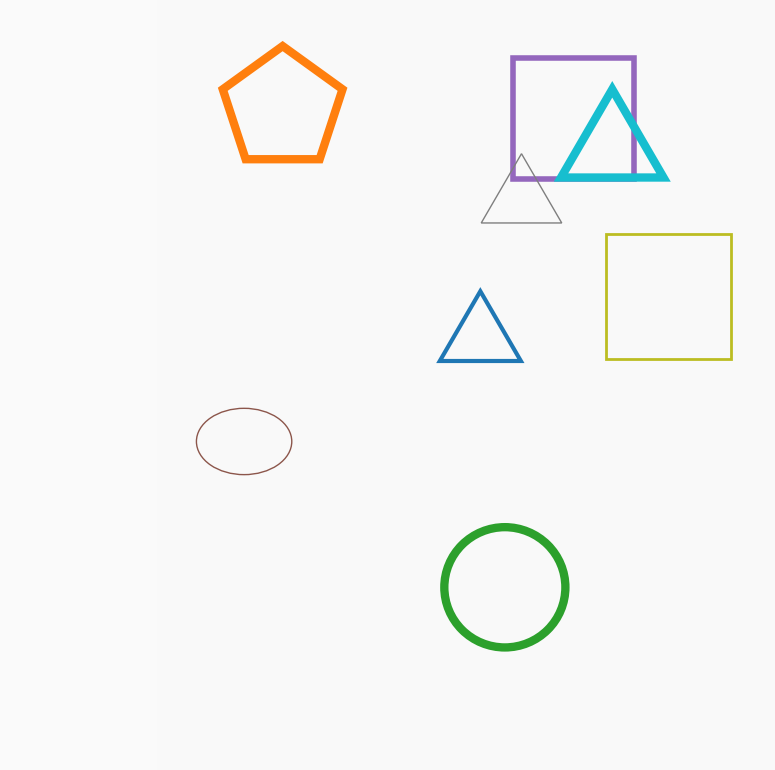[{"shape": "triangle", "thickness": 1.5, "radius": 0.3, "center": [0.62, 0.561]}, {"shape": "pentagon", "thickness": 3, "radius": 0.41, "center": [0.365, 0.859]}, {"shape": "circle", "thickness": 3, "radius": 0.39, "center": [0.651, 0.237]}, {"shape": "square", "thickness": 2, "radius": 0.39, "center": [0.74, 0.846]}, {"shape": "oval", "thickness": 0.5, "radius": 0.31, "center": [0.315, 0.427]}, {"shape": "triangle", "thickness": 0.5, "radius": 0.3, "center": [0.673, 0.74]}, {"shape": "square", "thickness": 1, "radius": 0.4, "center": [0.862, 0.615]}, {"shape": "triangle", "thickness": 3, "radius": 0.38, "center": [0.79, 0.808]}]